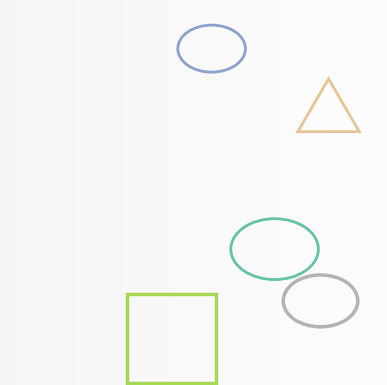[{"shape": "oval", "thickness": 2, "radius": 0.56, "center": [0.709, 0.353]}, {"shape": "oval", "thickness": 2, "radius": 0.44, "center": [0.546, 0.874]}, {"shape": "square", "thickness": 2.5, "radius": 0.58, "center": [0.442, 0.12]}, {"shape": "triangle", "thickness": 2, "radius": 0.46, "center": [0.848, 0.704]}, {"shape": "oval", "thickness": 2.5, "radius": 0.48, "center": [0.827, 0.218]}]